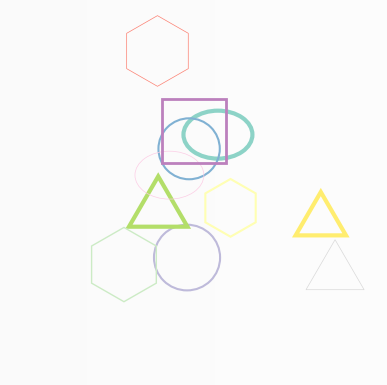[{"shape": "oval", "thickness": 3, "radius": 0.44, "center": [0.562, 0.65]}, {"shape": "hexagon", "thickness": 1.5, "radius": 0.38, "center": [0.595, 0.46]}, {"shape": "circle", "thickness": 1.5, "radius": 0.43, "center": [0.483, 0.331]}, {"shape": "hexagon", "thickness": 0.5, "radius": 0.46, "center": [0.406, 0.868]}, {"shape": "circle", "thickness": 1.5, "radius": 0.4, "center": [0.488, 0.614]}, {"shape": "triangle", "thickness": 3, "radius": 0.44, "center": [0.408, 0.455]}, {"shape": "oval", "thickness": 0.5, "radius": 0.44, "center": [0.437, 0.545]}, {"shape": "triangle", "thickness": 0.5, "radius": 0.43, "center": [0.865, 0.291]}, {"shape": "square", "thickness": 2, "radius": 0.41, "center": [0.502, 0.659]}, {"shape": "hexagon", "thickness": 1, "radius": 0.48, "center": [0.32, 0.313]}, {"shape": "triangle", "thickness": 3, "radius": 0.38, "center": [0.828, 0.426]}]